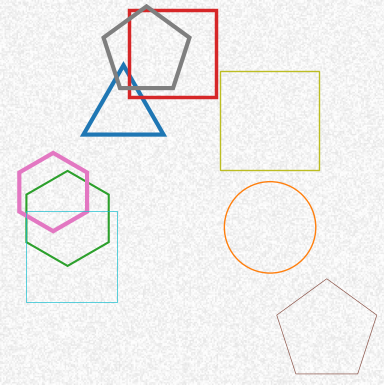[{"shape": "triangle", "thickness": 3, "radius": 0.6, "center": [0.321, 0.71]}, {"shape": "circle", "thickness": 1, "radius": 0.59, "center": [0.702, 0.409]}, {"shape": "hexagon", "thickness": 1.5, "radius": 0.62, "center": [0.176, 0.433]}, {"shape": "square", "thickness": 2.5, "radius": 0.57, "center": [0.448, 0.86]}, {"shape": "pentagon", "thickness": 0.5, "radius": 0.68, "center": [0.849, 0.139]}, {"shape": "hexagon", "thickness": 3, "radius": 0.51, "center": [0.138, 0.501]}, {"shape": "pentagon", "thickness": 3, "radius": 0.59, "center": [0.381, 0.866]}, {"shape": "square", "thickness": 1, "radius": 0.65, "center": [0.699, 0.687]}, {"shape": "square", "thickness": 0.5, "radius": 0.59, "center": [0.186, 0.334]}]